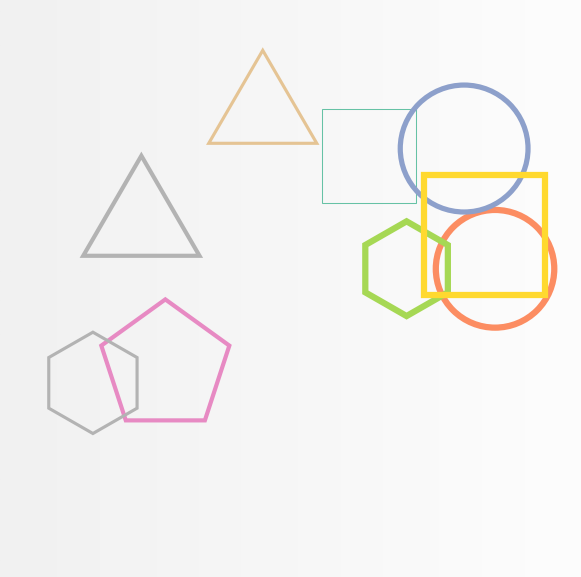[{"shape": "square", "thickness": 0.5, "radius": 0.41, "center": [0.634, 0.73]}, {"shape": "circle", "thickness": 3, "radius": 0.51, "center": [0.852, 0.534]}, {"shape": "circle", "thickness": 2.5, "radius": 0.55, "center": [0.799, 0.742]}, {"shape": "pentagon", "thickness": 2, "radius": 0.58, "center": [0.284, 0.365]}, {"shape": "hexagon", "thickness": 3, "radius": 0.41, "center": [0.699, 0.534]}, {"shape": "square", "thickness": 3, "radius": 0.52, "center": [0.833, 0.593]}, {"shape": "triangle", "thickness": 1.5, "radius": 0.54, "center": [0.452, 0.805]}, {"shape": "hexagon", "thickness": 1.5, "radius": 0.44, "center": [0.16, 0.336]}, {"shape": "triangle", "thickness": 2, "radius": 0.58, "center": [0.243, 0.614]}]